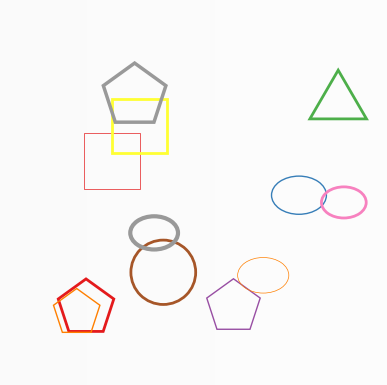[{"shape": "square", "thickness": 0.5, "radius": 0.36, "center": [0.289, 0.582]}, {"shape": "pentagon", "thickness": 2, "radius": 0.38, "center": [0.222, 0.2]}, {"shape": "oval", "thickness": 1, "radius": 0.35, "center": [0.772, 0.493]}, {"shape": "triangle", "thickness": 2, "radius": 0.42, "center": [0.873, 0.733]}, {"shape": "pentagon", "thickness": 1, "radius": 0.36, "center": [0.603, 0.203]}, {"shape": "pentagon", "thickness": 1, "radius": 0.31, "center": [0.198, 0.188]}, {"shape": "oval", "thickness": 0.5, "radius": 0.33, "center": [0.679, 0.285]}, {"shape": "square", "thickness": 2, "radius": 0.35, "center": [0.359, 0.673]}, {"shape": "circle", "thickness": 2, "radius": 0.42, "center": [0.421, 0.293]}, {"shape": "oval", "thickness": 2, "radius": 0.29, "center": [0.887, 0.474]}, {"shape": "oval", "thickness": 3, "radius": 0.31, "center": [0.398, 0.395]}, {"shape": "pentagon", "thickness": 2.5, "radius": 0.42, "center": [0.347, 0.751]}]